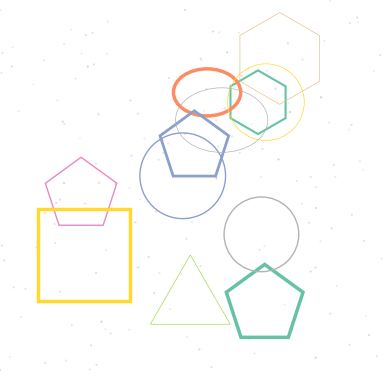[{"shape": "hexagon", "thickness": 1.5, "radius": 0.41, "center": [0.67, 0.734]}, {"shape": "pentagon", "thickness": 2.5, "radius": 0.52, "center": [0.687, 0.209]}, {"shape": "oval", "thickness": 2.5, "radius": 0.44, "center": [0.538, 0.76]}, {"shape": "pentagon", "thickness": 2, "radius": 0.47, "center": [0.505, 0.618]}, {"shape": "circle", "thickness": 1, "radius": 0.56, "center": [0.475, 0.543]}, {"shape": "pentagon", "thickness": 1, "radius": 0.49, "center": [0.211, 0.494]}, {"shape": "triangle", "thickness": 0.5, "radius": 0.6, "center": [0.494, 0.218]}, {"shape": "circle", "thickness": 0.5, "radius": 0.5, "center": [0.691, 0.735]}, {"shape": "square", "thickness": 2.5, "radius": 0.6, "center": [0.219, 0.337]}, {"shape": "hexagon", "thickness": 0.5, "radius": 0.6, "center": [0.726, 0.848]}, {"shape": "circle", "thickness": 1, "radius": 0.49, "center": [0.679, 0.391]}, {"shape": "oval", "thickness": 0.5, "radius": 0.6, "center": [0.576, 0.688]}]